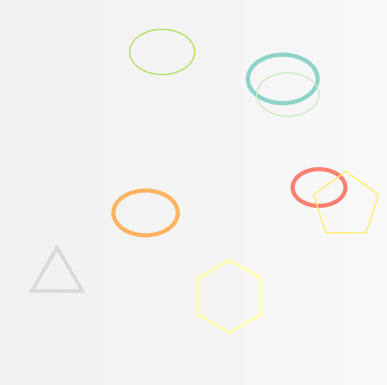[{"shape": "oval", "thickness": 3, "radius": 0.45, "center": [0.73, 0.795]}, {"shape": "hexagon", "thickness": 2, "radius": 0.47, "center": [0.592, 0.23]}, {"shape": "oval", "thickness": 3, "radius": 0.34, "center": [0.823, 0.513]}, {"shape": "oval", "thickness": 3, "radius": 0.42, "center": [0.376, 0.447]}, {"shape": "oval", "thickness": 1, "radius": 0.42, "center": [0.419, 0.865]}, {"shape": "triangle", "thickness": 2.5, "radius": 0.38, "center": [0.147, 0.282]}, {"shape": "oval", "thickness": 1, "radius": 0.4, "center": [0.743, 0.754]}, {"shape": "pentagon", "thickness": 1, "radius": 0.44, "center": [0.893, 0.467]}]